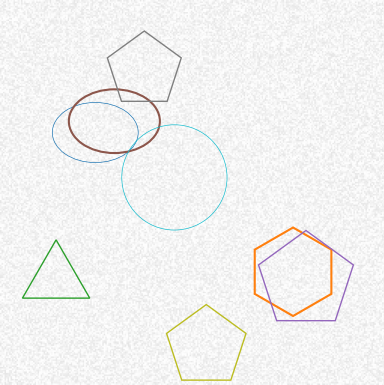[{"shape": "oval", "thickness": 0.5, "radius": 0.56, "center": [0.247, 0.656]}, {"shape": "hexagon", "thickness": 1.5, "radius": 0.57, "center": [0.761, 0.294]}, {"shape": "triangle", "thickness": 1, "radius": 0.5, "center": [0.146, 0.276]}, {"shape": "pentagon", "thickness": 1, "radius": 0.65, "center": [0.795, 0.272]}, {"shape": "oval", "thickness": 1.5, "radius": 0.59, "center": [0.297, 0.685]}, {"shape": "pentagon", "thickness": 1, "radius": 0.5, "center": [0.375, 0.819]}, {"shape": "pentagon", "thickness": 1, "radius": 0.54, "center": [0.536, 0.1]}, {"shape": "circle", "thickness": 0.5, "radius": 0.68, "center": [0.453, 0.539]}]